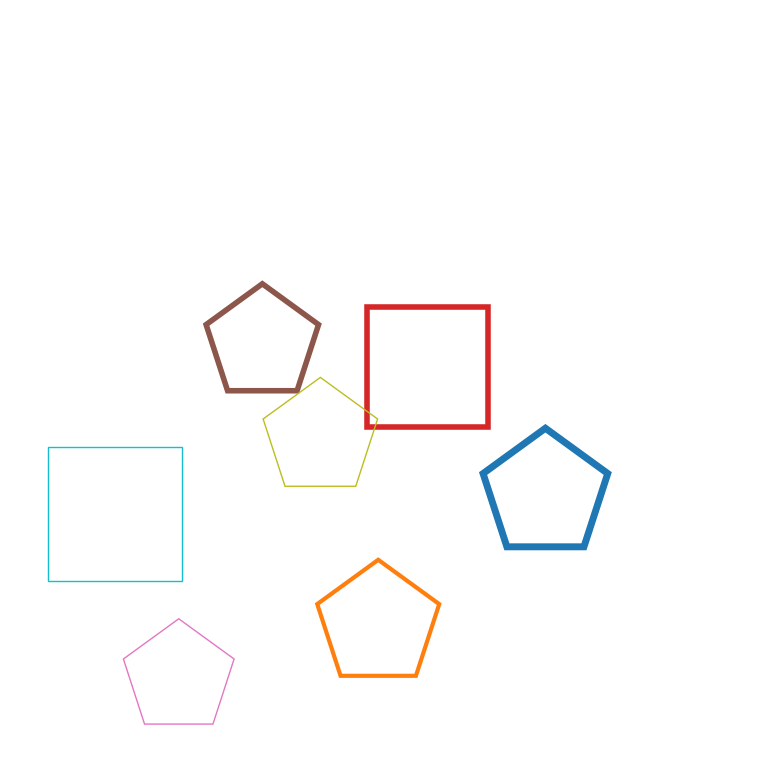[{"shape": "pentagon", "thickness": 2.5, "radius": 0.43, "center": [0.708, 0.359]}, {"shape": "pentagon", "thickness": 1.5, "radius": 0.42, "center": [0.491, 0.19]}, {"shape": "square", "thickness": 2, "radius": 0.39, "center": [0.555, 0.523]}, {"shape": "pentagon", "thickness": 2, "radius": 0.38, "center": [0.341, 0.555]}, {"shape": "pentagon", "thickness": 0.5, "radius": 0.38, "center": [0.232, 0.121]}, {"shape": "pentagon", "thickness": 0.5, "radius": 0.39, "center": [0.416, 0.432]}, {"shape": "square", "thickness": 0.5, "radius": 0.43, "center": [0.15, 0.333]}]